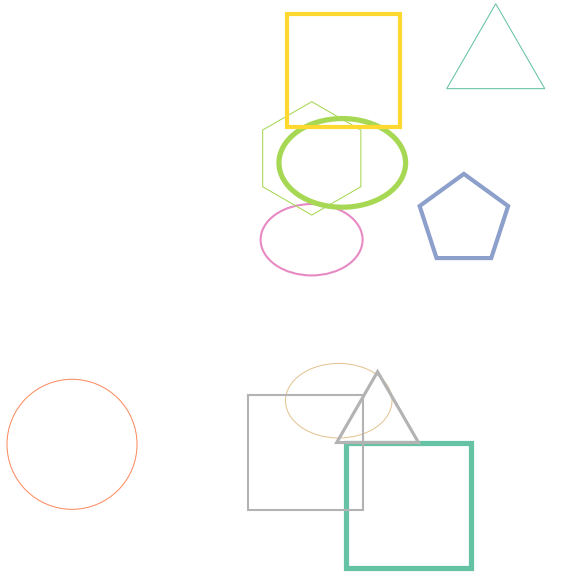[{"shape": "triangle", "thickness": 0.5, "radius": 0.49, "center": [0.858, 0.895]}, {"shape": "square", "thickness": 2.5, "radius": 0.54, "center": [0.708, 0.124]}, {"shape": "circle", "thickness": 0.5, "radius": 0.56, "center": [0.125, 0.23]}, {"shape": "pentagon", "thickness": 2, "radius": 0.4, "center": [0.803, 0.617]}, {"shape": "oval", "thickness": 1, "radius": 0.44, "center": [0.54, 0.584]}, {"shape": "oval", "thickness": 2.5, "radius": 0.55, "center": [0.593, 0.717]}, {"shape": "hexagon", "thickness": 0.5, "radius": 0.49, "center": [0.54, 0.725]}, {"shape": "square", "thickness": 2, "radius": 0.49, "center": [0.594, 0.878]}, {"shape": "oval", "thickness": 0.5, "radius": 0.46, "center": [0.587, 0.305]}, {"shape": "triangle", "thickness": 1.5, "radius": 0.41, "center": [0.654, 0.274]}, {"shape": "square", "thickness": 1, "radius": 0.5, "center": [0.53, 0.216]}]